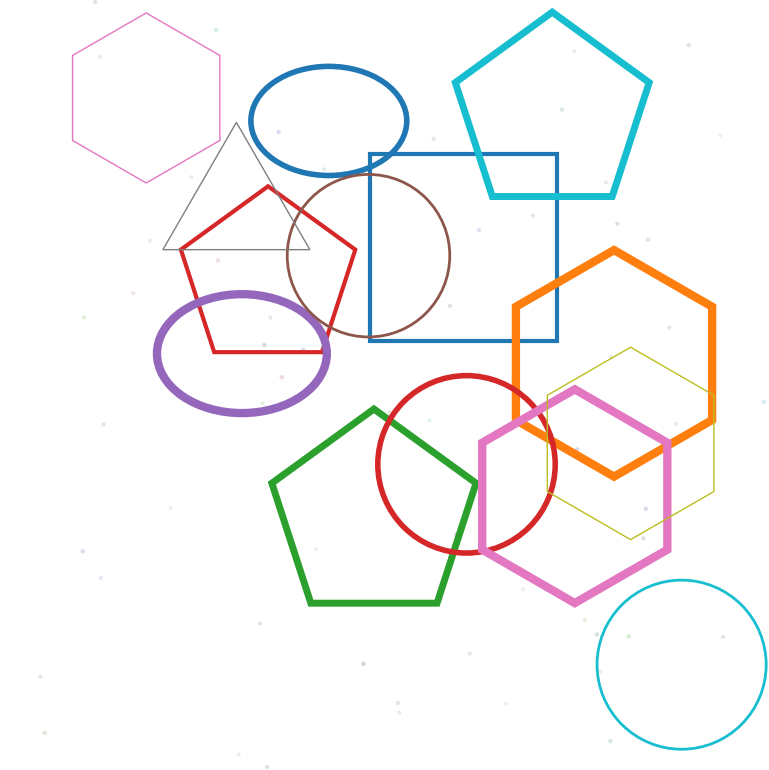[{"shape": "oval", "thickness": 2, "radius": 0.51, "center": [0.427, 0.843]}, {"shape": "square", "thickness": 1.5, "radius": 0.61, "center": [0.601, 0.679]}, {"shape": "hexagon", "thickness": 3, "radius": 0.74, "center": [0.797, 0.528]}, {"shape": "pentagon", "thickness": 2.5, "radius": 0.7, "center": [0.486, 0.329]}, {"shape": "pentagon", "thickness": 1.5, "radius": 0.6, "center": [0.348, 0.639]}, {"shape": "circle", "thickness": 2, "radius": 0.58, "center": [0.606, 0.397]}, {"shape": "oval", "thickness": 3, "radius": 0.55, "center": [0.314, 0.541]}, {"shape": "circle", "thickness": 1, "radius": 0.53, "center": [0.479, 0.668]}, {"shape": "hexagon", "thickness": 3, "radius": 0.69, "center": [0.746, 0.356]}, {"shape": "hexagon", "thickness": 0.5, "radius": 0.55, "center": [0.19, 0.873]}, {"shape": "triangle", "thickness": 0.5, "radius": 0.55, "center": [0.307, 0.731]}, {"shape": "hexagon", "thickness": 0.5, "radius": 0.62, "center": [0.819, 0.424]}, {"shape": "circle", "thickness": 1, "radius": 0.55, "center": [0.885, 0.137]}, {"shape": "pentagon", "thickness": 2.5, "radius": 0.66, "center": [0.717, 0.852]}]